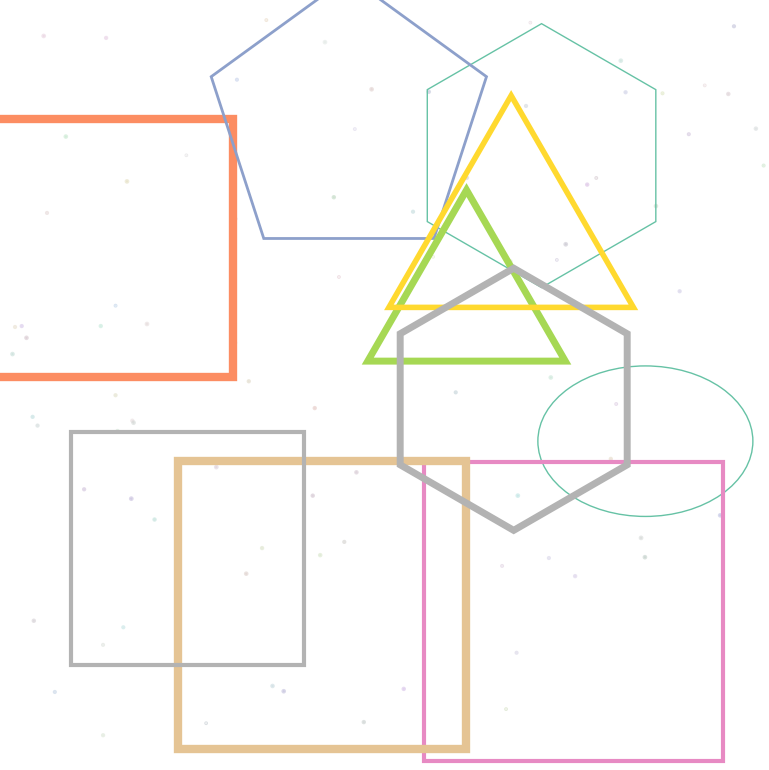[{"shape": "oval", "thickness": 0.5, "radius": 0.7, "center": [0.838, 0.427]}, {"shape": "hexagon", "thickness": 0.5, "radius": 0.86, "center": [0.703, 0.798]}, {"shape": "square", "thickness": 3, "radius": 0.84, "center": [0.135, 0.678]}, {"shape": "pentagon", "thickness": 1, "radius": 0.94, "center": [0.453, 0.842]}, {"shape": "square", "thickness": 1.5, "radius": 0.97, "center": [0.745, 0.206]}, {"shape": "triangle", "thickness": 2.5, "radius": 0.74, "center": [0.606, 0.605]}, {"shape": "triangle", "thickness": 2, "radius": 0.92, "center": [0.664, 0.692]}, {"shape": "square", "thickness": 3, "radius": 0.94, "center": [0.418, 0.214]}, {"shape": "hexagon", "thickness": 2.5, "radius": 0.85, "center": [0.667, 0.481]}, {"shape": "square", "thickness": 1.5, "radius": 0.76, "center": [0.243, 0.288]}]